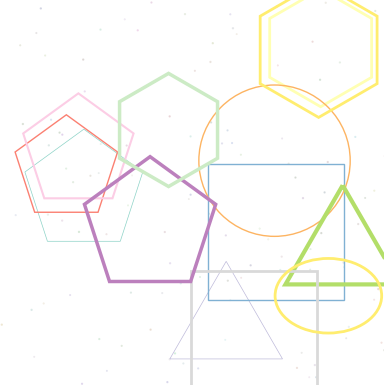[{"shape": "pentagon", "thickness": 0.5, "radius": 0.8, "center": [0.218, 0.503]}, {"shape": "hexagon", "thickness": 2, "radius": 0.76, "center": [0.833, 0.876]}, {"shape": "triangle", "thickness": 0.5, "radius": 0.85, "center": [0.587, 0.152]}, {"shape": "pentagon", "thickness": 1, "radius": 0.7, "center": [0.172, 0.562]}, {"shape": "square", "thickness": 1, "radius": 0.88, "center": [0.717, 0.398]}, {"shape": "circle", "thickness": 1, "radius": 0.98, "center": [0.713, 0.583]}, {"shape": "triangle", "thickness": 3, "radius": 0.86, "center": [0.89, 0.347]}, {"shape": "pentagon", "thickness": 1.5, "radius": 0.75, "center": [0.204, 0.607]}, {"shape": "square", "thickness": 2, "radius": 0.82, "center": [0.66, 0.133]}, {"shape": "pentagon", "thickness": 2.5, "radius": 0.9, "center": [0.39, 0.414]}, {"shape": "hexagon", "thickness": 2.5, "radius": 0.73, "center": [0.438, 0.662]}, {"shape": "hexagon", "thickness": 2, "radius": 0.88, "center": [0.828, 0.87]}, {"shape": "oval", "thickness": 2, "radius": 0.69, "center": [0.853, 0.232]}]